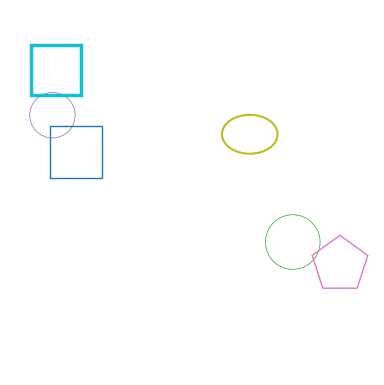[{"shape": "square", "thickness": 1, "radius": 0.34, "center": [0.198, 0.605]}, {"shape": "circle", "thickness": 0.5, "radius": 0.35, "center": [0.76, 0.371]}, {"shape": "circle", "thickness": 0.5, "radius": 0.3, "center": [0.136, 0.701]}, {"shape": "pentagon", "thickness": 1, "radius": 0.38, "center": [0.883, 0.313]}, {"shape": "oval", "thickness": 1.5, "radius": 0.36, "center": [0.649, 0.651]}, {"shape": "square", "thickness": 2.5, "radius": 0.32, "center": [0.145, 0.817]}]